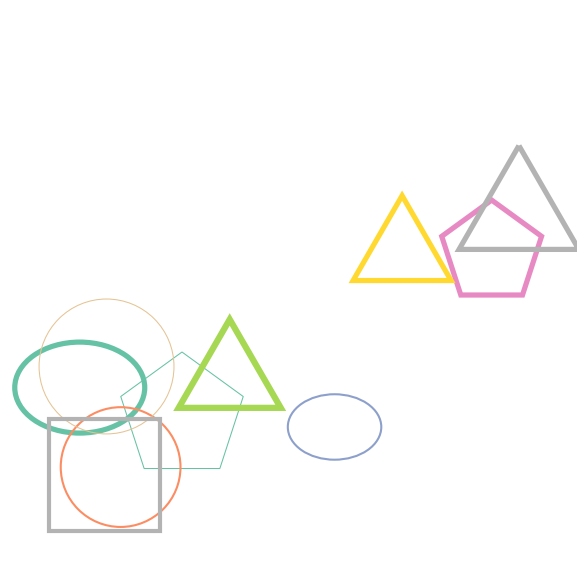[{"shape": "oval", "thickness": 2.5, "radius": 0.56, "center": [0.138, 0.328]}, {"shape": "pentagon", "thickness": 0.5, "radius": 0.56, "center": [0.315, 0.278]}, {"shape": "circle", "thickness": 1, "radius": 0.52, "center": [0.209, 0.19]}, {"shape": "oval", "thickness": 1, "radius": 0.4, "center": [0.579, 0.26]}, {"shape": "pentagon", "thickness": 2.5, "radius": 0.45, "center": [0.851, 0.562]}, {"shape": "triangle", "thickness": 3, "radius": 0.51, "center": [0.398, 0.344]}, {"shape": "triangle", "thickness": 2.5, "radius": 0.49, "center": [0.696, 0.562]}, {"shape": "circle", "thickness": 0.5, "radius": 0.58, "center": [0.184, 0.365]}, {"shape": "triangle", "thickness": 2.5, "radius": 0.6, "center": [0.899, 0.627]}, {"shape": "square", "thickness": 2, "radius": 0.48, "center": [0.18, 0.177]}]